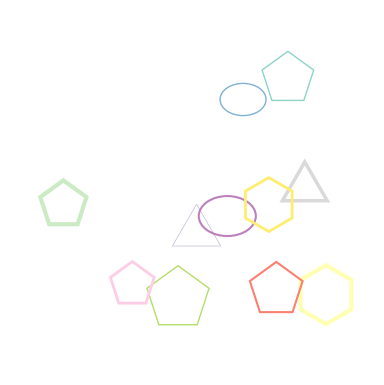[{"shape": "pentagon", "thickness": 1, "radius": 0.35, "center": [0.748, 0.796]}, {"shape": "hexagon", "thickness": 3, "radius": 0.38, "center": [0.847, 0.235]}, {"shape": "triangle", "thickness": 0.5, "radius": 0.36, "center": [0.511, 0.397]}, {"shape": "pentagon", "thickness": 1.5, "radius": 0.36, "center": [0.718, 0.248]}, {"shape": "oval", "thickness": 1, "radius": 0.3, "center": [0.631, 0.742]}, {"shape": "pentagon", "thickness": 1, "radius": 0.42, "center": [0.462, 0.225]}, {"shape": "pentagon", "thickness": 2, "radius": 0.3, "center": [0.344, 0.261]}, {"shape": "triangle", "thickness": 2.5, "radius": 0.34, "center": [0.792, 0.512]}, {"shape": "oval", "thickness": 1.5, "radius": 0.37, "center": [0.59, 0.439]}, {"shape": "pentagon", "thickness": 3, "radius": 0.31, "center": [0.165, 0.469]}, {"shape": "hexagon", "thickness": 2, "radius": 0.35, "center": [0.698, 0.469]}]